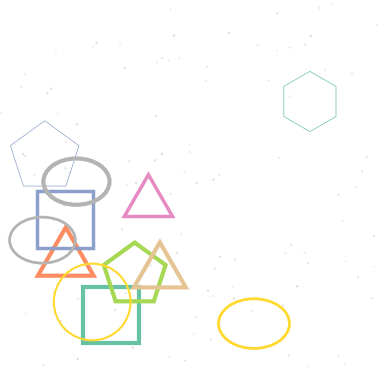[{"shape": "square", "thickness": 3, "radius": 0.36, "center": [0.288, 0.182]}, {"shape": "hexagon", "thickness": 0.5, "radius": 0.39, "center": [0.805, 0.736]}, {"shape": "triangle", "thickness": 3, "radius": 0.42, "center": [0.171, 0.326]}, {"shape": "pentagon", "thickness": 0.5, "radius": 0.47, "center": [0.116, 0.593]}, {"shape": "square", "thickness": 2.5, "radius": 0.37, "center": [0.169, 0.43]}, {"shape": "triangle", "thickness": 2.5, "radius": 0.36, "center": [0.386, 0.474]}, {"shape": "pentagon", "thickness": 3, "radius": 0.42, "center": [0.35, 0.286]}, {"shape": "oval", "thickness": 2, "radius": 0.46, "center": [0.66, 0.159]}, {"shape": "circle", "thickness": 1.5, "radius": 0.5, "center": [0.239, 0.216]}, {"shape": "triangle", "thickness": 3, "radius": 0.39, "center": [0.415, 0.292]}, {"shape": "oval", "thickness": 2, "radius": 0.43, "center": [0.11, 0.376]}, {"shape": "oval", "thickness": 3, "radius": 0.43, "center": [0.199, 0.528]}]